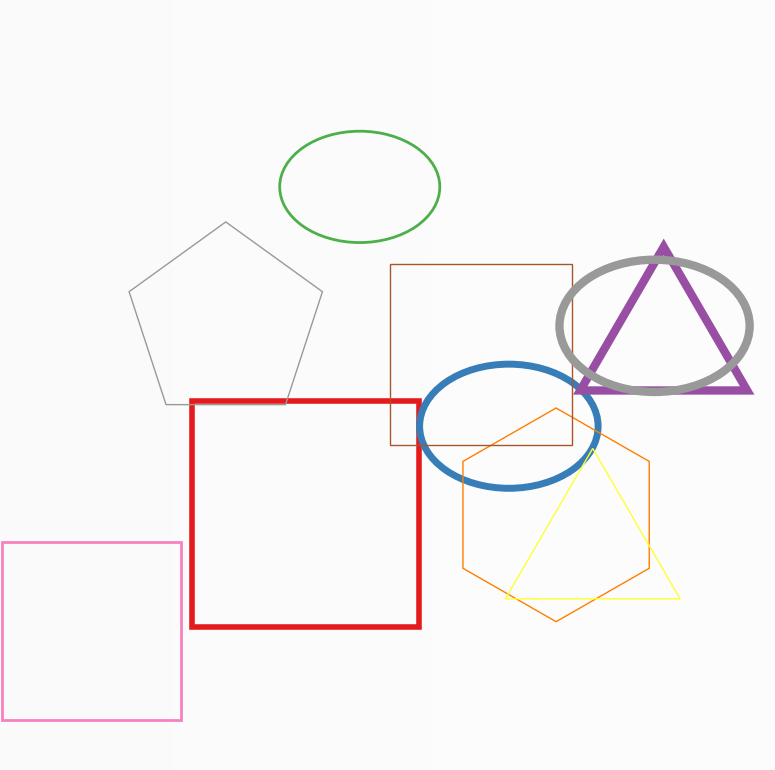[{"shape": "square", "thickness": 2, "radius": 0.73, "center": [0.394, 0.332]}, {"shape": "oval", "thickness": 2.5, "radius": 0.58, "center": [0.657, 0.446]}, {"shape": "oval", "thickness": 1, "radius": 0.52, "center": [0.464, 0.757]}, {"shape": "triangle", "thickness": 3, "radius": 0.62, "center": [0.856, 0.555]}, {"shape": "hexagon", "thickness": 0.5, "radius": 0.69, "center": [0.718, 0.331]}, {"shape": "triangle", "thickness": 0.5, "radius": 0.65, "center": [0.765, 0.287]}, {"shape": "square", "thickness": 0.5, "radius": 0.59, "center": [0.621, 0.539]}, {"shape": "square", "thickness": 1, "radius": 0.58, "center": [0.118, 0.18]}, {"shape": "oval", "thickness": 3, "radius": 0.61, "center": [0.845, 0.577]}, {"shape": "pentagon", "thickness": 0.5, "radius": 0.66, "center": [0.291, 0.581]}]